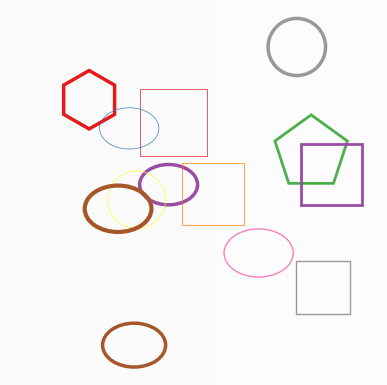[{"shape": "hexagon", "thickness": 2.5, "radius": 0.38, "center": [0.23, 0.741]}, {"shape": "square", "thickness": 0.5, "radius": 0.43, "center": [0.448, 0.682]}, {"shape": "oval", "thickness": 0.5, "radius": 0.38, "center": [0.334, 0.666]}, {"shape": "pentagon", "thickness": 2, "radius": 0.49, "center": [0.803, 0.603]}, {"shape": "square", "thickness": 2, "radius": 0.39, "center": [0.855, 0.547]}, {"shape": "oval", "thickness": 2.5, "radius": 0.37, "center": [0.435, 0.52]}, {"shape": "square", "thickness": 0.5, "radius": 0.4, "center": [0.55, 0.496]}, {"shape": "circle", "thickness": 0.5, "radius": 0.37, "center": [0.353, 0.481]}, {"shape": "oval", "thickness": 3, "radius": 0.43, "center": [0.305, 0.458]}, {"shape": "oval", "thickness": 2.5, "radius": 0.41, "center": [0.346, 0.104]}, {"shape": "oval", "thickness": 1, "radius": 0.45, "center": [0.668, 0.343]}, {"shape": "circle", "thickness": 2.5, "radius": 0.37, "center": [0.766, 0.878]}, {"shape": "square", "thickness": 1, "radius": 0.34, "center": [0.834, 0.252]}]